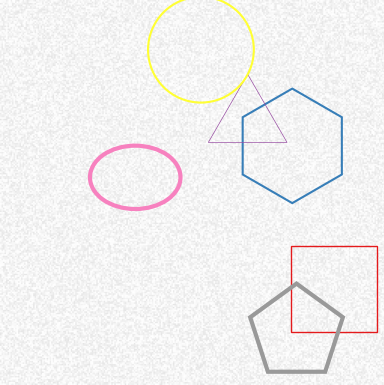[{"shape": "square", "thickness": 1, "radius": 0.56, "center": [0.868, 0.25]}, {"shape": "hexagon", "thickness": 1.5, "radius": 0.74, "center": [0.759, 0.621]}, {"shape": "triangle", "thickness": 0.5, "radius": 0.59, "center": [0.643, 0.689]}, {"shape": "circle", "thickness": 1.5, "radius": 0.69, "center": [0.522, 0.871]}, {"shape": "oval", "thickness": 3, "radius": 0.59, "center": [0.351, 0.539]}, {"shape": "pentagon", "thickness": 3, "radius": 0.63, "center": [0.77, 0.137]}]